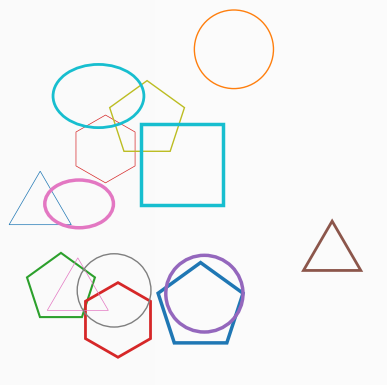[{"shape": "triangle", "thickness": 0.5, "radius": 0.46, "center": [0.104, 0.463]}, {"shape": "pentagon", "thickness": 2.5, "radius": 0.58, "center": [0.518, 0.203]}, {"shape": "circle", "thickness": 1, "radius": 0.51, "center": [0.604, 0.872]}, {"shape": "pentagon", "thickness": 1.5, "radius": 0.46, "center": [0.157, 0.251]}, {"shape": "hexagon", "thickness": 0.5, "radius": 0.44, "center": [0.272, 0.613]}, {"shape": "hexagon", "thickness": 2, "radius": 0.48, "center": [0.304, 0.169]}, {"shape": "circle", "thickness": 2.5, "radius": 0.5, "center": [0.527, 0.237]}, {"shape": "triangle", "thickness": 2, "radius": 0.43, "center": [0.857, 0.34]}, {"shape": "triangle", "thickness": 0.5, "radius": 0.46, "center": [0.201, 0.239]}, {"shape": "oval", "thickness": 2.5, "radius": 0.44, "center": [0.204, 0.47]}, {"shape": "circle", "thickness": 1, "radius": 0.48, "center": [0.294, 0.246]}, {"shape": "pentagon", "thickness": 1, "radius": 0.51, "center": [0.38, 0.689]}, {"shape": "square", "thickness": 2.5, "radius": 0.53, "center": [0.47, 0.572]}, {"shape": "oval", "thickness": 2, "radius": 0.59, "center": [0.254, 0.751]}]